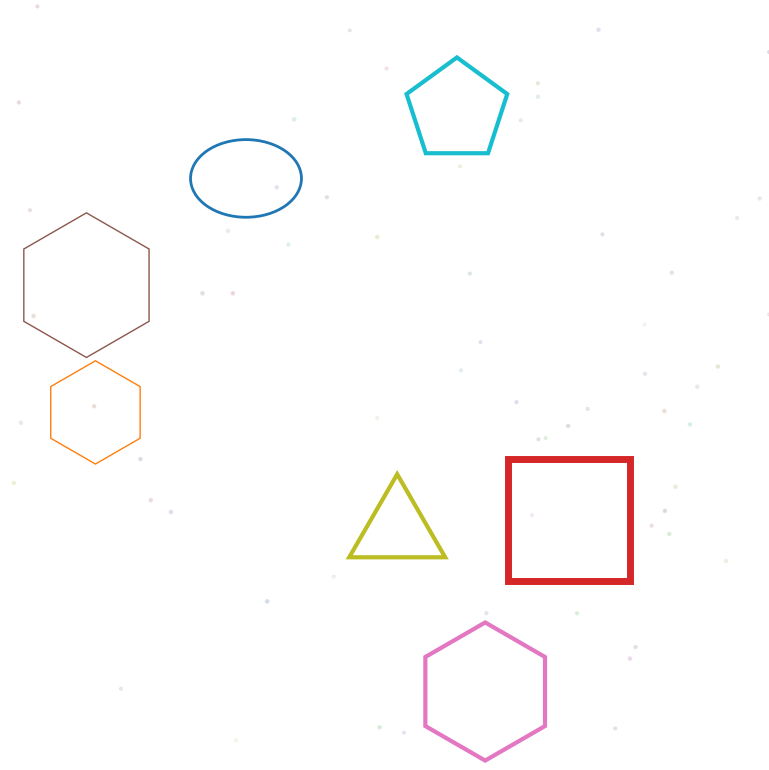[{"shape": "oval", "thickness": 1, "radius": 0.36, "center": [0.319, 0.768]}, {"shape": "hexagon", "thickness": 0.5, "radius": 0.34, "center": [0.124, 0.464]}, {"shape": "square", "thickness": 2.5, "radius": 0.39, "center": [0.739, 0.325]}, {"shape": "hexagon", "thickness": 0.5, "radius": 0.47, "center": [0.112, 0.63]}, {"shape": "hexagon", "thickness": 1.5, "radius": 0.45, "center": [0.63, 0.102]}, {"shape": "triangle", "thickness": 1.5, "radius": 0.36, "center": [0.516, 0.312]}, {"shape": "pentagon", "thickness": 1.5, "radius": 0.34, "center": [0.593, 0.857]}]